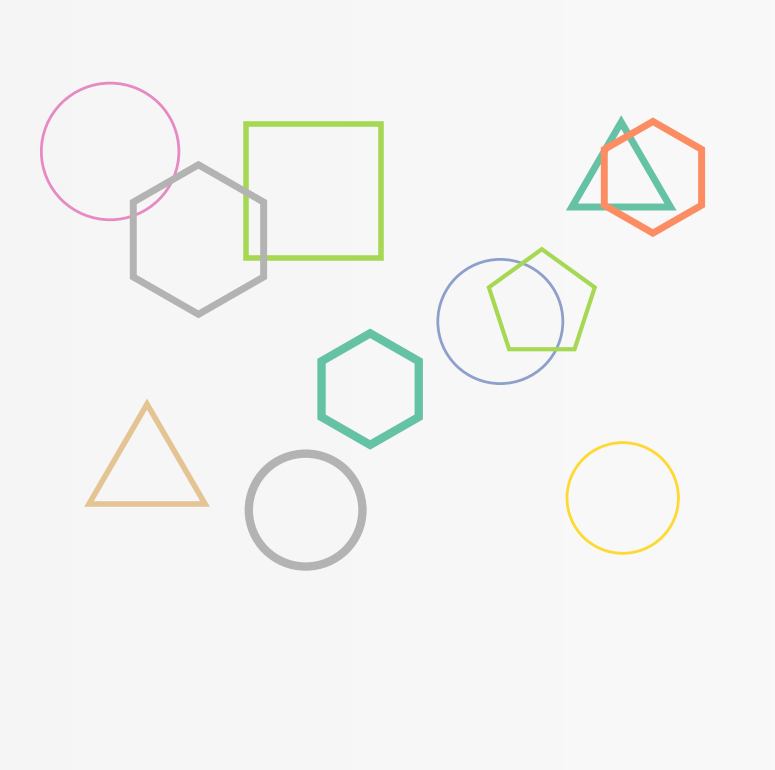[{"shape": "hexagon", "thickness": 3, "radius": 0.36, "center": [0.478, 0.495]}, {"shape": "triangle", "thickness": 2.5, "radius": 0.37, "center": [0.802, 0.768]}, {"shape": "hexagon", "thickness": 2.5, "radius": 0.36, "center": [0.843, 0.77]}, {"shape": "circle", "thickness": 1, "radius": 0.4, "center": [0.646, 0.582]}, {"shape": "circle", "thickness": 1, "radius": 0.44, "center": [0.142, 0.803]}, {"shape": "square", "thickness": 2, "radius": 0.44, "center": [0.404, 0.752]}, {"shape": "pentagon", "thickness": 1.5, "radius": 0.36, "center": [0.699, 0.605]}, {"shape": "circle", "thickness": 1, "radius": 0.36, "center": [0.803, 0.353]}, {"shape": "triangle", "thickness": 2, "radius": 0.43, "center": [0.19, 0.389]}, {"shape": "circle", "thickness": 3, "radius": 0.37, "center": [0.394, 0.338]}, {"shape": "hexagon", "thickness": 2.5, "radius": 0.49, "center": [0.256, 0.689]}]